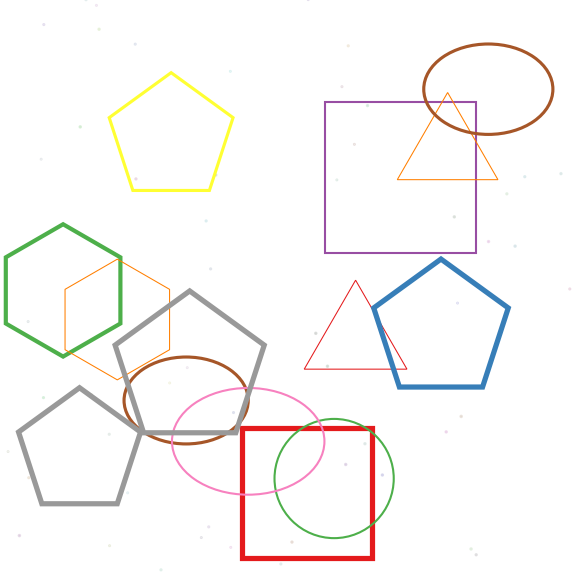[{"shape": "square", "thickness": 2.5, "radius": 0.56, "center": [0.532, 0.146]}, {"shape": "triangle", "thickness": 0.5, "radius": 0.51, "center": [0.616, 0.411]}, {"shape": "pentagon", "thickness": 2.5, "radius": 0.61, "center": [0.764, 0.428]}, {"shape": "hexagon", "thickness": 2, "radius": 0.57, "center": [0.109, 0.496]}, {"shape": "circle", "thickness": 1, "radius": 0.52, "center": [0.579, 0.171]}, {"shape": "square", "thickness": 1, "radius": 0.65, "center": [0.694, 0.692]}, {"shape": "hexagon", "thickness": 0.5, "radius": 0.52, "center": [0.203, 0.446]}, {"shape": "triangle", "thickness": 0.5, "radius": 0.5, "center": [0.775, 0.738]}, {"shape": "pentagon", "thickness": 1.5, "radius": 0.56, "center": [0.296, 0.761]}, {"shape": "oval", "thickness": 1.5, "radius": 0.56, "center": [0.846, 0.845]}, {"shape": "oval", "thickness": 1.5, "radius": 0.54, "center": [0.322, 0.306]}, {"shape": "oval", "thickness": 1, "radius": 0.66, "center": [0.43, 0.235]}, {"shape": "pentagon", "thickness": 2.5, "radius": 0.56, "center": [0.138, 0.217]}, {"shape": "pentagon", "thickness": 2.5, "radius": 0.68, "center": [0.328, 0.36]}]